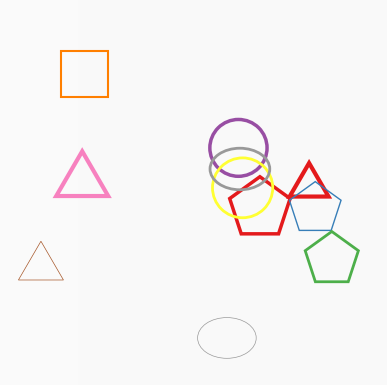[{"shape": "pentagon", "thickness": 2.5, "radius": 0.41, "center": [0.671, 0.459]}, {"shape": "triangle", "thickness": 3, "radius": 0.29, "center": [0.798, 0.518]}, {"shape": "pentagon", "thickness": 1, "radius": 0.35, "center": [0.813, 0.458]}, {"shape": "pentagon", "thickness": 2, "radius": 0.36, "center": [0.856, 0.327]}, {"shape": "circle", "thickness": 2.5, "radius": 0.37, "center": [0.615, 0.616]}, {"shape": "square", "thickness": 1.5, "radius": 0.3, "center": [0.219, 0.808]}, {"shape": "circle", "thickness": 2, "radius": 0.39, "center": [0.626, 0.512]}, {"shape": "triangle", "thickness": 0.5, "radius": 0.34, "center": [0.106, 0.306]}, {"shape": "triangle", "thickness": 3, "radius": 0.39, "center": [0.212, 0.53]}, {"shape": "oval", "thickness": 2, "radius": 0.39, "center": [0.619, 0.561]}, {"shape": "oval", "thickness": 0.5, "radius": 0.38, "center": [0.586, 0.122]}]